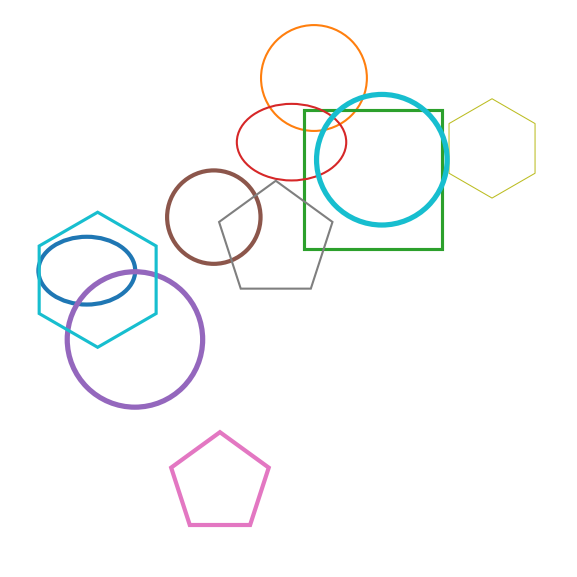[{"shape": "oval", "thickness": 2, "radius": 0.42, "center": [0.15, 0.53]}, {"shape": "circle", "thickness": 1, "radius": 0.46, "center": [0.544, 0.864]}, {"shape": "square", "thickness": 1.5, "radius": 0.6, "center": [0.646, 0.688]}, {"shape": "oval", "thickness": 1, "radius": 0.47, "center": [0.505, 0.753]}, {"shape": "circle", "thickness": 2.5, "radius": 0.59, "center": [0.234, 0.411]}, {"shape": "circle", "thickness": 2, "radius": 0.4, "center": [0.37, 0.623]}, {"shape": "pentagon", "thickness": 2, "radius": 0.44, "center": [0.381, 0.162]}, {"shape": "pentagon", "thickness": 1, "radius": 0.52, "center": [0.478, 0.583]}, {"shape": "hexagon", "thickness": 0.5, "radius": 0.43, "center": [0.852, 0.742]}, {"shape": "circle", "thickness": 2.5, "radius": 0.57, "center": [0.661, 0.723]}, {"shape": "hexagon", "thickness": 1.5, "radius": 0.58, "center": [0.169, 0.515]}]